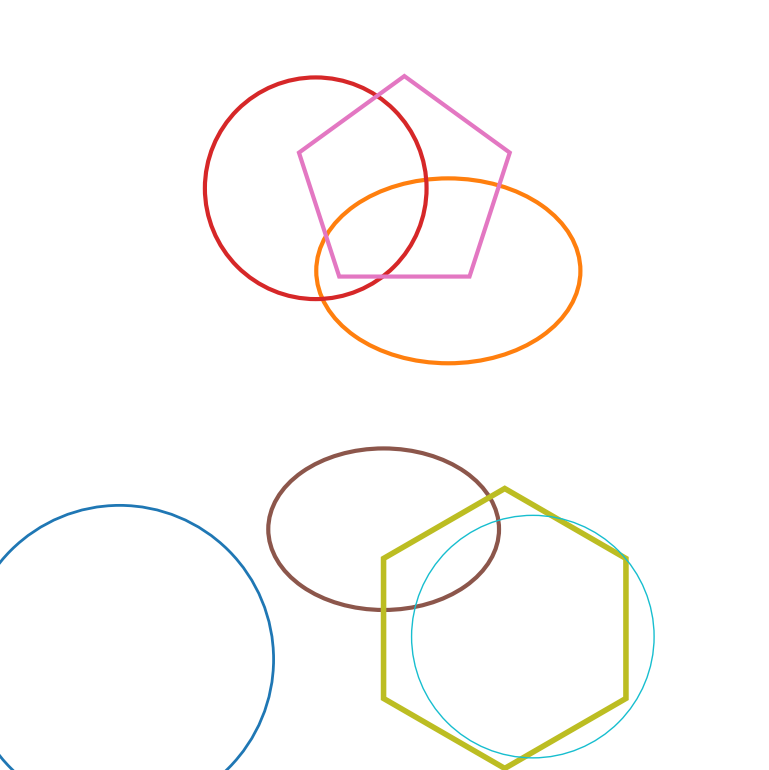[{"shape": "circle", "thickness": 1, "radius": 1.0, "center": [0.155, 0.144]}, {"shape": "oval", "thickness": 1.5, "radius": 0.86, "center": [0.582, 0.648]}, {"shape": "circle", "thickness": 1.5, "radius": 0.72, "center": [0.41, 0.755]}, {"shape": "oval", "thickness": 1.5, "radius": 0.75, "center": [0.498, 0.313]}, {"shape": "pentagon", "thickness": 1.5, "radius": 0.72, "center": [0.525, 0.757]}, {"shape": "hexagon", "thickness": 2, "radius": 0.91, "center": [0.656, 0.184]}, {"shape": "circle", "thickness": 0.5, "radius": 0.79, "center": [0.692, 0.173]}]